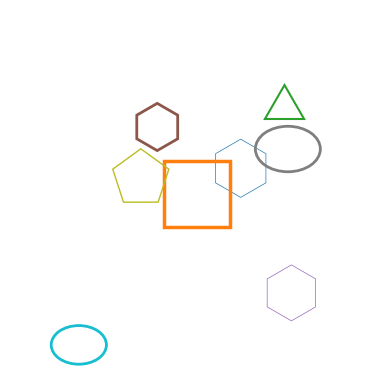[{"shape": "hexagon", "thickness": 0.5, "radius": 0.38, "center": [0.625, 0.563]}, {"shape": "square", "thickness": 2.5, "radius": 0.42, "center": [0.512, 0.496]}, {"shape": "triangle", "thickness": 1.5, "radius": 0.29, "center": [0.739, 0.72]}, {"shape": "hexagon", "thickness": 0.5, "radius": 0.36, "center": [0.757, 0.239]}, {"shape": "hexagon", "thickness": 2, "radius": 0.31, "center": [0.408, 0.67]}, {"shape": "oval", "thickness": 2, "radius": 0.42, "center": [0.748, 0.613]}, {"shape": "pentagon", "thickness": 1, "radius": 0.38, "center": [0.366, 0.537]}, {"shape": "oval", "thickness": 2, "radius": 0.36, "center": [0.205, 0.104]}]